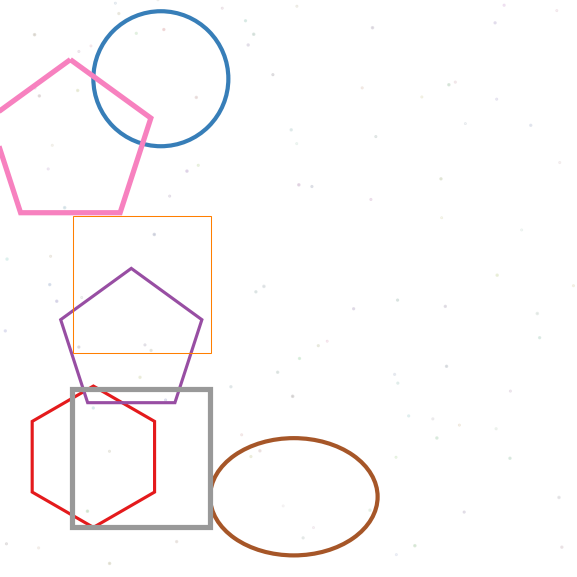[{"shape": "hexagon", "thickness": 1.5, "radius": 0.61, "center": [0.162, 0.208]}, {"shape": "circle", "thickness": 2, "radius": 0.58, "center": [0.279, 0.863]}, {"shape": "pentagon", "thickness": 1.5, "radius": 0.64, "center": [0.227, 0.406]}, {"shape": "square", "thickness": 0.5, "radius": 0.59, "center": [0.246, 0.506]}, {"shape": "oval", "thickness": 2, "radius": 0.73, "center": [0.509, 0.139]}, {"shape": "pentagon", "thickness": 2.5, "radius": 0.73, "center": [0.122, 0.749]}, {"shape": "square", "thickness": 2.5, "radius": 0.6, "center": [0.245, 0.206]}]